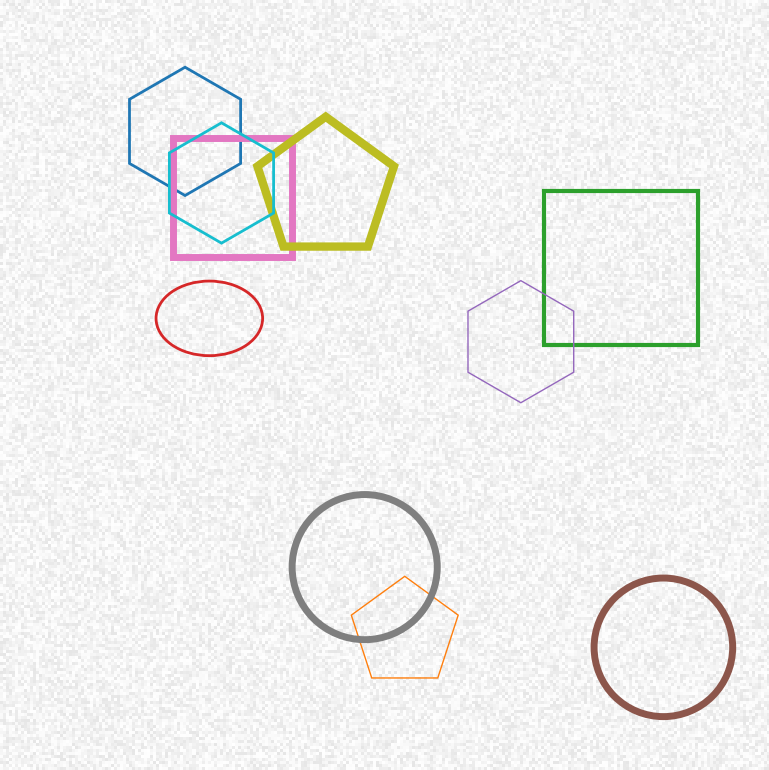[{"shape": "hexagon", "thickness": 1, "radius": 0.42, "center": [0.24, 0.829]}, {"shape": "pentagon", "thickness": 0.5, "radius": 0.36, "center": [0.526, 0.179]}, {"shape": "square", "thickness": 1.5, "radius": 0.5, "center": [0.807, 0.652]}, {"shape": "oval", "thickness": 1, "radius": 0.35, "center": [0.272, 0.587]}, {"shape": "hexagon", "thickness": 0.5, "radius": 0.4, "center": [0.676, 0.556]}, {"shape": "circle", "thickness": 2.5, "radius": 0.45, "center": [0.862, 0.159]}, {"shape": "square", "thickness": 2.5, "radius": 0.39, "center": [0.302, 0.744]}, {"shape": "circle", "thickness": 2.5, "radius": 0.47, "center": [0.474, 0.263]}, {"shape": "pentagon", "thickness": 3, "radius": 0.47, "center": [0.423, 0.755]}, {"shape": "hexagon", "thickness": 1, "radius": 0.39, "center": [0.288, 0.762]}]